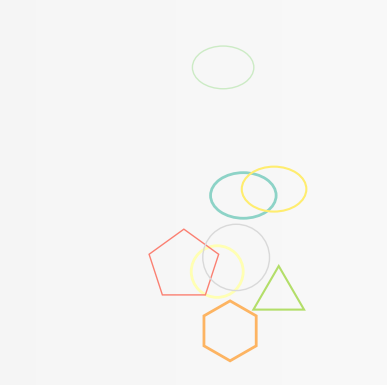[{"shape": "oval", "thickness": 2, "radius": 0.42, "center": [0.628, 0.492]}, {"shape": "circle", "thickness": 2, "radius": 0.34, "center": [0.561, 0.295]}, {"shape": "pentagon", "thickness": 1, "radius": 0.47, "center": [0.475, 0.31]}, {"shape": "hexagon", "thickness": 2, "radius": 0.39, "center": [0.594, 0.141]}, {"shape": "triangle", "thickness": 1.5, "radius": 0.38, "center": [0.719, 0.234]}, {"shape": "circle", "thickness": 1, "radius": 0.43, "center": [0.609, 0.331]}, {"shape": "oval", "thickness": 1, "radius": 0.4, "center": [0.576, 0.825]}, {"shape": "oval", "thickness": 1.5, "radius": 0.42, "center": [0.707, 0.509]}]